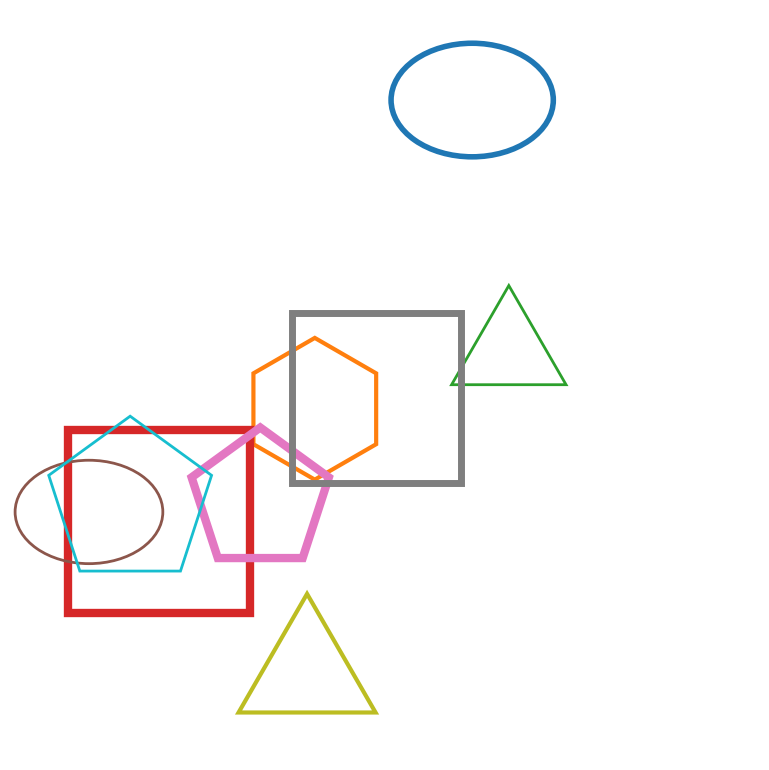[{"shape": "oval", "thickness": 2, "radius": 0.53, "center": [0.613, 0.87]}, {"shape": "hexagon", "thickness": 1.5, "radius": 0.46, "center": [0.409, 0.469]}, {"shape": "triangle", "thickness": 1, "radius": 0.43, "center": [0.661, 0.543]}, {"shape": "square", "thickness": 3, "radius": 0.59, "center": [0.207, 0.323]}, {"shape": "oval", "thickness": 1, "radius": 0.48, "center": [0.116, 0.335]}, {"shape": "pentagon", "thickness": 3, "radius": 0.47, "center": [0.338, 0.351]}, {"shape": "square", "thickness": 2.5, "radius": 0.55, "center": [0.489, 0.483]}, {"shape": "triangle", "thickness": 1.5, "radius": 0.51, "center": [0.399, 0.126]}, {"shape": "pentagon", "thickness": 1, "radius": 0.56, "center": [0.169, 0.348]}]